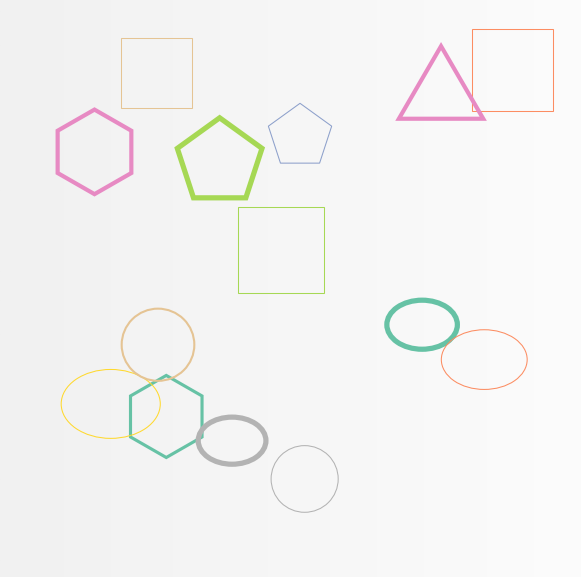[{"shape": "oval", "thickness": 2.5, "radius": 0.3, "center": [0.726, 0.437]}, {"shape": "hexagon", "thickness": 1.5, "radius": 0.36, "center": [0.286, 0.278]}, {"shape": "square", "thickness": 0.5, "radius": 0.35, "center": [0.882, 0.878]}, {"shape": "oval", "thickness": 0.5, "radius": 0.37, "center": [0.833, 0.376]}, {"shape": "pentagon", "thickness": 0.5, "radius": 0.29, "center": [0.516, 0.763]}, {"shape": "hexagon", "thickness": 2, "radius": 0.37, "center": [0.163, 0.736]}, {"shape": "triangle", "thickness": 2, "radius": 0.42, "center": [0.759, 0.835]}, {"shape": "square", "thickness": 0.5, "radius": 0.37, "center": [0.483, 0.567]}, {"shape": "pentagon", "thickness": 2.5, "radius": 0.38, "center": [0.378, 0.719]}, {"shape": "oval", "thickness": 0.5, "radius": 0.43, "center": [0.191, 0.3]}, {"shape": "circle", "thickness": 1, "radius": 0.31, "center": [0.272, 0.402]}, {"shape": "square", "thickness": 0.5, "radius": 0.31, "center": [0.269, 0.873]}, {"shape": "circle", "thickness": 0.5, "radius": 0.29, "center": [0.524, 0.17]}, {"shape": "oval", "thickness": 2.5, "radius": 0.29, "center": [0.399, 0.236]}]